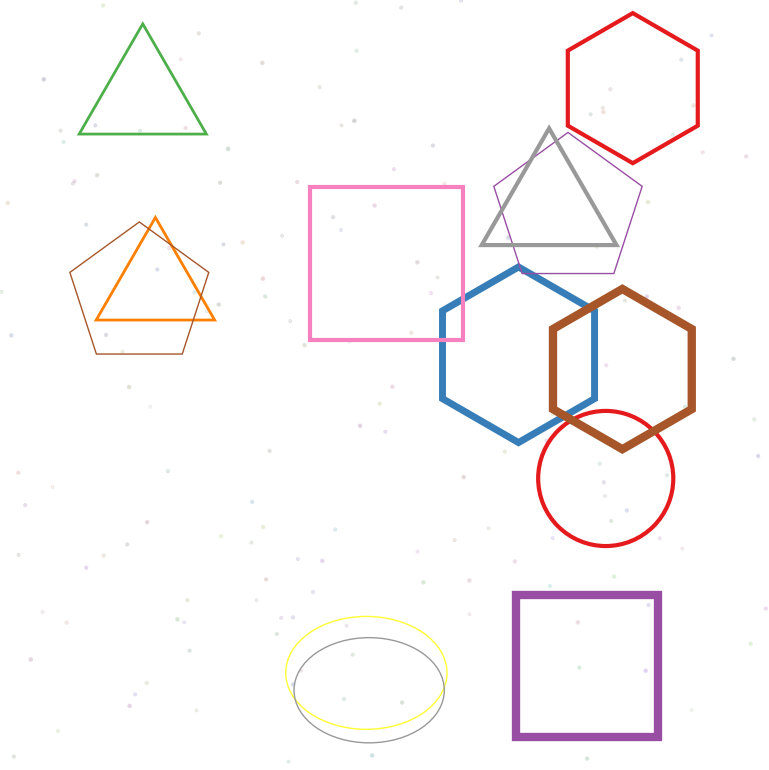[{"shape": "hexagon", "thickness": 1.5, "radius": 0.49, "center": [0.822, 0.886]}, {"shape": "circle", "thickness": 1.5, "radius": 0.44, "center": [0.787, 0.379]}, {"shape": "hexagon", "thickness": 2.5, "radius": 0.57, "center": [0.673, 0.539]}, {"shape": "triangle", "thickness": 1, "radius": 0.48, "center": [0.185, 0.874]}, {"shape": "pentagon", "thickness": 0.5, "radius": 0.51, "center": [0.738, 0.727]}, {"shape": "square", "thickness": 3, "radius": 0.46, "center": [0.763, 0.135]}, {"shape": "triangle", "thickness": 1, "radius": 0.44, "center": [0.202, 0.629]}, {"shape": "oval", "thickness": 0.5, "radius": 0.52, "center": [0.476, 0.126]}, {"shape": "hexagon", "thickness": 3, "radius": 0.52, "center": [0.808, 0.521]}, {"shape": "pentagon", "thickness": 0.5, "radius": 0.47, "center": [0.181, 0.617]}, {"shape": "square", "thickness": 1.5, "radius": 0.5, "center": [0.502, 0.658]}, {"shape": "oval", "thickness": 0.5, "radius": 0.49, "center": [0.479, 0.104]}, {"shape": "triangle", "thickness": 1.5, "radius": 0.51, "center": [0.713, 0.732]}]